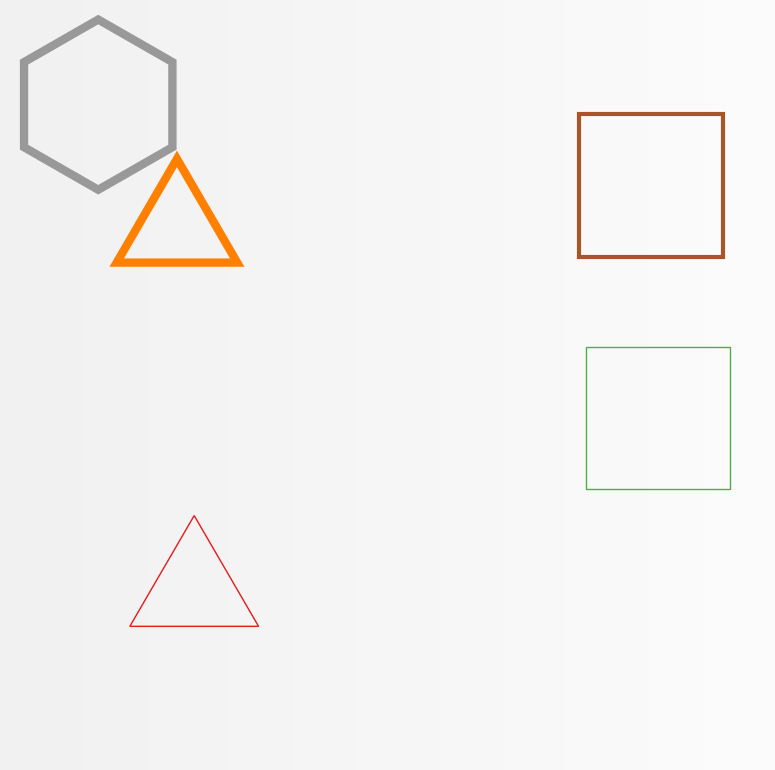[{"shape": "triangle", "thickness": 0.5, "radius": 0.48, "center": [0.251, 0.235]}, {"shape": "square", "thickness": 0.5, "radius": 0.46, "center": [0.849, 0.457]}, {"shape": "triangle", "thickness": 3, "radius": 0.45, "center": [0.228, 0.704]}, {"shape": "square", "thickness": 1.5, "radius": 0.46, "center": [0.84, 0.76]}, {"shape": "hexagon", "thickness": 3, "radius": 0.55, "center": [0.127, 0.864]}]